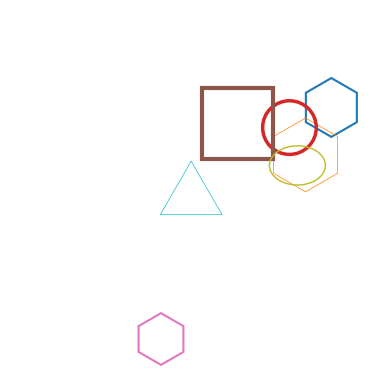[{"shape": "hexagon", "thickness": 1.5, "radius": 0.38, "center": [0.861, 0.721]}, {"shape": "hexagon", "thickness": 0.5, "radius": 0.48, "center": [0.794, 0.598]}, {"shape": "circle", "thickness": 2.5, "radius": 0.35, "center": [0.752, 0.669]}, {"shape": "square", "thickness": 3, "radius": 0.46, "center": [0.616, 0.679]}, {"shape": "hexagon", "thickness": 1.5, "radius": 0.34, "center": [0.418, 0.119]}, {"shape": "oval", "thickness": 1, "radius": 0.36, "center": [0.772, 0.57]}, {"shape": "triangle", "thickness": 0.5, "radius": 0.46, "center": [0.497, 0.489]}]